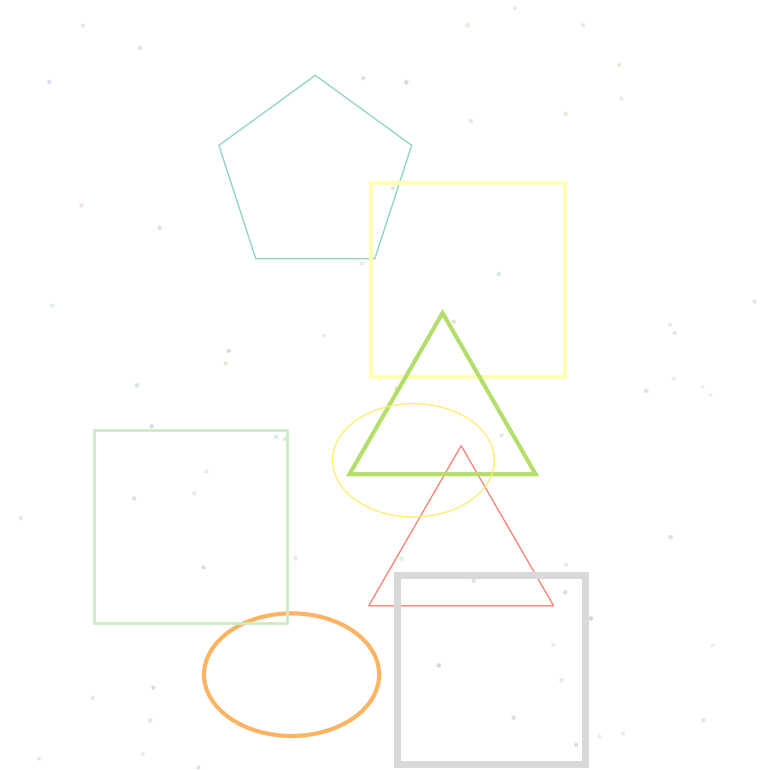[{"shape": "pentagon", "thickness": 0.5, "radius": 0.66, "center": [0.409, 0.771]}, {"shape": "square", "thickness": 1.5, "radius": 0.63, "center": [0.607, 0.636]}, {"shape": "triangle", "thickness": 0.5, "radius": 0.69, "center": [0.599, 0.283]}, {"shape": "oval", "thickness": 1.5, "radius": 0.57, "center": [0.379, 0.124]}, {"shape": "triangle", "thickness": 1.5, "radius": 0.7, "center": [0.575, 0.454]}, {"shape": "square", "thickness": 2.5, "radius": 0.61, "center": [0.637, 0.13]}, {"shape": "square", "thickness": 1, "radius": 0.63, "center": [0.248, 0.316]}, {"shape": "oval", "thickness": 0.5, "radius": 0.53, "center": [0.537, 0.402]}]